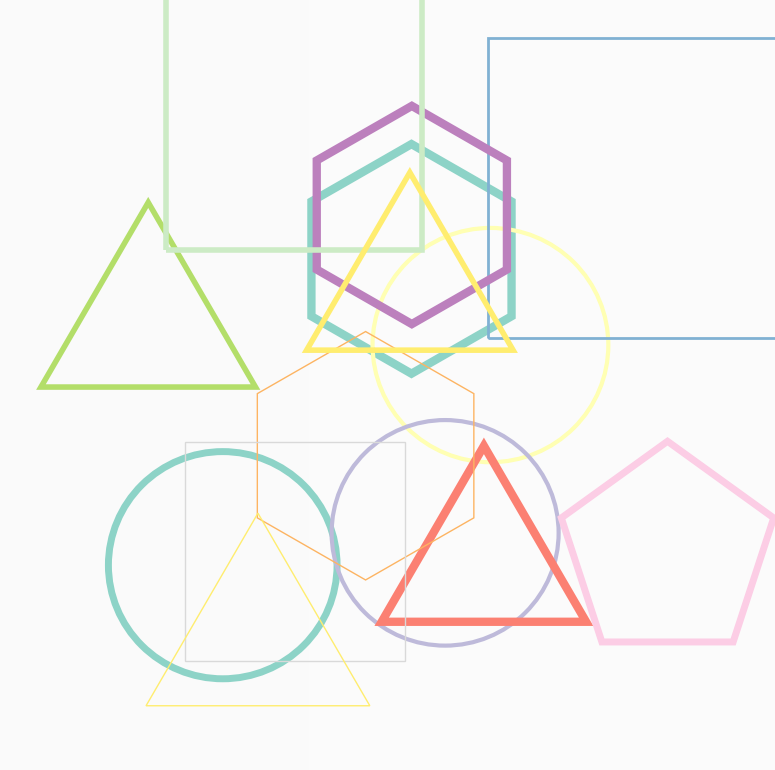[{"shape": "circle", "thickness": 2.5, "radius": 0.74, "center": [0.287, 0.266]}, {"shape": "hexagon", "thickness": 3, "radius": 0.75, "center": [0.531, 0.664]}, {"shape": "circle", "thickness": 1.5, "radius": 0.76, "center": [0.633, 0.552]}, {"shape": "circle", "thickness": 1.5, "radius": 0.73, "center": [0.574, 0.308]}, {"shape": "triangle", "thickness": 3, "radius": 0.76, "center": [0.624, 0.269]}, {"shape": "square", "thickness": 1, "radius": 0.97, "center": [0.824, 0.756]}, {"shape": "hexagon", "thickness": 0.5, "radius": 0.81, "center": [0.472, 0.408]}, {"shape": "triangle", "thickness": 2, "radius": 0.8, "center": [0.191, 0.577]}, {"shape": "pentagon", "thickness": 2.5, "radius": 0.72, "center": [0.861, 0.283]}, {"shape": "square", "thickness": 0.5, "radius": 0.71, "center": [0.381, 0.283]}, {"shape": "hexagon", "thickness": 3, "radius": 0.71, "center": [0.531, 0.721]}, {"shape": "square", "thickness": 2, "radius": 0.83, "center": [0.379, 0.84]}, {"shape": "triangle", "thickness": 2, "radius": 0.77, "center": [0.529, 0.622]}, {"shape": "triangle", "thickness": 0.5, "radius": 0.83, "center": [0.333, 0.167]}]